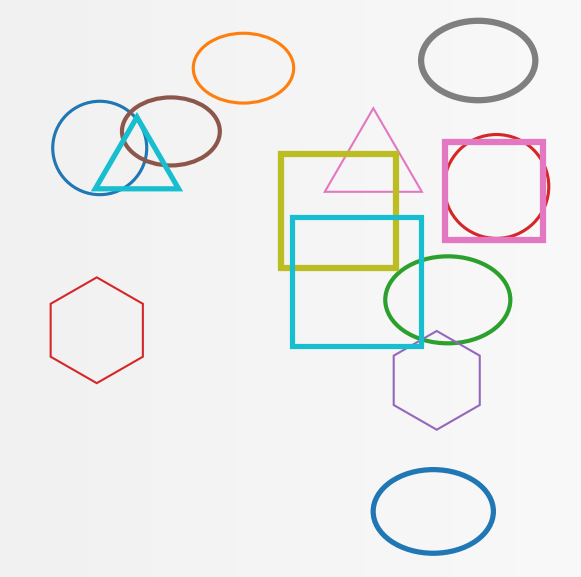[{"shape": "oval", "thickness": 2.5, "radius": 0.52, "center": [0.745, 0.114]}, {"shape": "circle", "thickness": 1.5, "radius": 0.4, "center": [0.172, 0.743]}, {"shape": "oval", "thickness": 1.5, "radius": 0.43, "center": [0.419, 0.881]}, {"shape": "oval", "thickness": 2, "radius": 0.54, "center": [0.77, 0.48]}, {"shape": "circle", "thickness": 1.5, "radius": 0.45, "center": [0.854, 0.676]}, {"shape": "hexagon", "thickness": 1, "radius": 0.46, "center": [0.166, 0.427]}, {"shape": "hexagon", "thickness": 1, "radius": 0.43, "center": [0.751, 0.341]}, {"shape": "oval", "thickness": 2, "radius": 0.42, "center": [0.294, 0.772]}, {"shape": "triangle", "thickness": 1, "radius": 0.48, "center": [0.642, 0.715]}, {"shape": "square", "thickness": 3, "radius": 0.42, "center": [0.85, 0.669]}, {"shape": "oval", "thickness": 3, "radius": 0.49, "center": [0.823, 0.894]}, {"shape": "square", "thickness": 3, "radius": 0.49, "center": [0.582, 0.634]}, {"shape": "square", "thickness": 2.5, "radius": 0.56, "center": [0.614, 0.512]}, {"shape": "triangle", "thickness": 2.5, "radius": 0.41, "center": [0.236, 0.714]}]